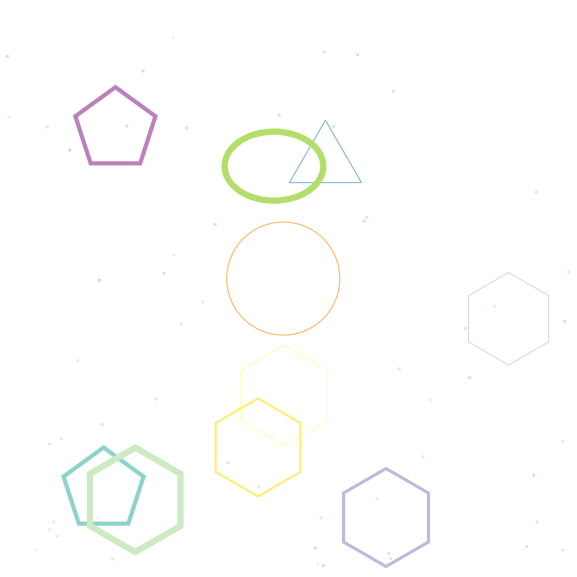[{"shape": "pentagon", "thickness": 2, "radius": 0.36, "center": [0.179, 0.151]}, {"shape": "hexagon", "thickness": 0.5, "radius": 0.43, "center": [0.492, 0.315]}, {"shape": "hexagon", "thickness": 1.5, "radius": 0.42, "center": [0.668, 0.103]}, {"shape": "triangle", "thickness": 0.5, "radius": 0.36, "center": [0.564, 0.719]}, {"shape": "circle", "thickness": 0.5, "radius": 0.49, "center": [0.49, 0.517]}, {"shape": "oval", "thickness": 3, "radius": 0.43, "center": [0.474, 0.711]}, {"shape": "hexagon", "thickness": 0.5, "radius": 0.4, "center": [0.881, 0.447]}, {"shape": "pentagon", "thickness": 2, "radius": 0.36, "center": [0.2, 0.775]}, {"shape": "hexagon", "thickness": 3, "radius": 0.45, "center": [0.234, 0.134]}, {"shape": "hexagon", "thickness": 1, "radius": 0.42, "center": [0.447, 0.224]}]